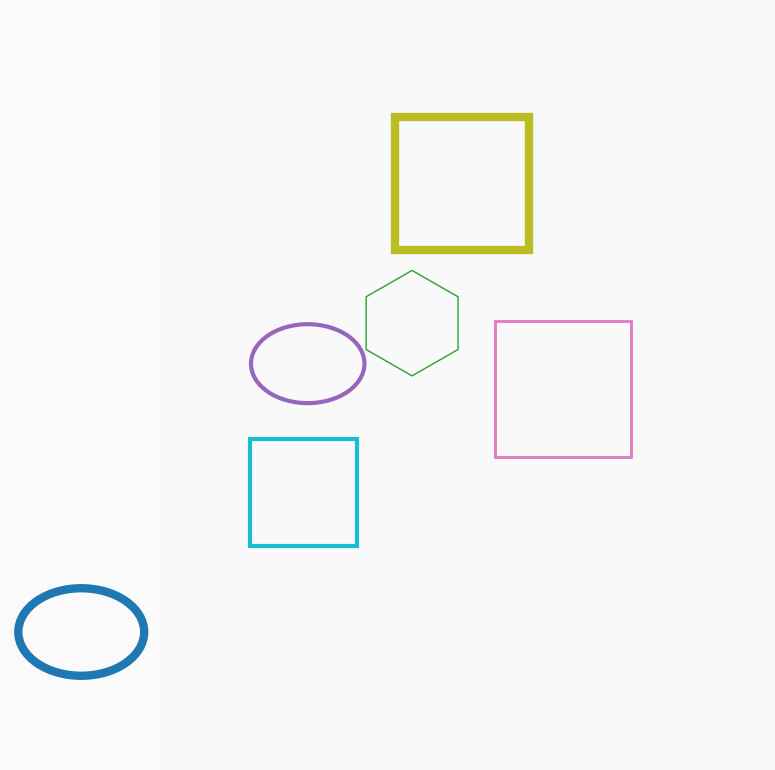[{"shape": "oval", "thickness": 3, "radius": 0.41, "center": [0.105, 0.179]}, {"shape": "hexagon", "thickness": 0.5, "radius": 0.34, "center": [0.532, 0.58]}, {"shape": "oval", "thickness": 1.5, "radius": 0.37, "center": [0.397, 0.528]}, {"shape": "square", "thickness": 1, "radius": 0.44, "center": [0.727, 0.495]}, {"shape": "square", "thickness": 3, "radius": 0.43, "center": [0.596, 0.762]}, {"shape": "square", "thickness": 1.5, "radius": 0.35, "center": [0.391, 0.36]}]